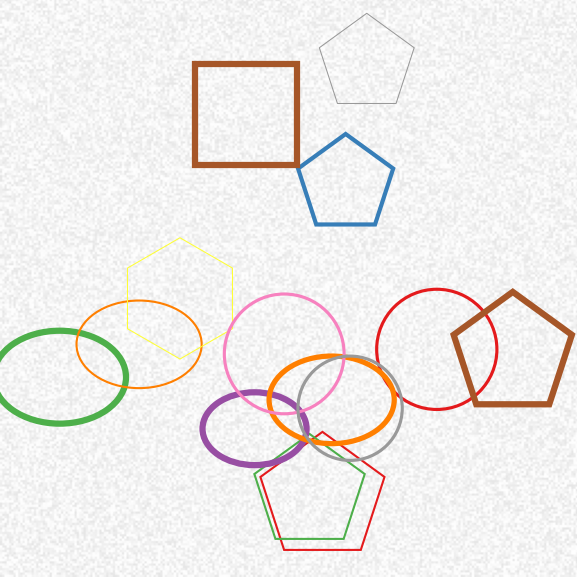[{"shape": "pentagon", "thickness": 1, "radius": 0.56, "center": [0.558, 0.138]}, {"shape": "circle", "thickness": 1.5, "radius": 0.52, "center": [0.756, 0.394]}, {"shape": "pentagon", "thickness": 2, "radius": 0.43, "center": [0.598, 0.68]}, {"shape": "pentagon", "thickness": 1, "radius": 0.5, "center": [0.536, 0.147]}, {"shape": "oval", "thickness": 3, "radius": 0.57, "center": [0.103, 0.346]}, {"shape": "oval", "thickness": 3, "radius": 0.45, "center": [0.441, 0.257]}, {"shape": "oval", "thickness": 2.5, "radius": 0.54, "center": [0.574, 0.307]}, {"shape": "oval", "thickness": 1, "radius": 0.54, "center": [0.241, 0.403]}, {"shape": "hexagon", "thickness": 0.5, "radius": 0.52, "center": [0.312, 0.482]}, {"shape": "square", "thickness": 3, "radius": 0.44, "center": [0.426, 0.801]}, {"shape": "pentagon", "thickness": 3, "radius": 0.54, "center": [0.888, 0.386]}, {"shape": "circle", "thickness": 1.5, "radius": 0.52, "center": [0.492, 0.386]}, {"shape": "pentagon", "thickness": 0.5, "radius": 0.43, "center": [0.635, 0.89]}, {"shape": "circle", "thickness": 1.5, "radius": 0.45, "center": [0.606, 0.292]}]